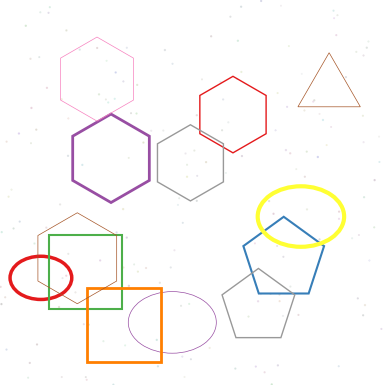[{"shape": "hexagon", "thickness": 1, "radius": 0.5, "center": [0.605, 0.702]}, {"shape": "oval", "thickness": 2.5, "radius": 0.4, "center": [0.106, 0.278]}, {"shape": "pentagon", "thickness": 1.5, "radius": 0.55, "center": [0.737, 0.327]}, {"shape": "square", "thickness": 1.5, "radius": 0.48, "center": [0.222, 0.294]}, {"shape": "oval", "thickness": 0.5, "radius": 0.57, "center": [0.448, 0.163]}, {"shape": "hexagon", "thickness": 2, "radius": 0.57, "center": [0.288, 0.589]}, {"shape": "square", "thickness": 2, "radius": 0.48, "center": [0.323, 0.156]}, {"shape": "oval", "thickness": 3, "radius": 0.56, "center": [0.782, 0.438]}, {"shape": "triangle", "thickness": 0.5, "radius": 0.47, "center": [0.855, 0.769]}, {"shape": "hexagon", "thickness": 0.5, "radius": 0.59, "center": [0.201, 0.329]}, {"shape": "hexagon", "thickness": 0.5, "radius": 0.55, "center": [0.252, 0.795]}, {"shape": "hexagon", "thickness": 1, "radius": 0.49, "center": [0.495, 0.577]}, {"shape": "pentagon", "thickness": 1, "radius": 0.5, "center": [0.671, 0.203]}]